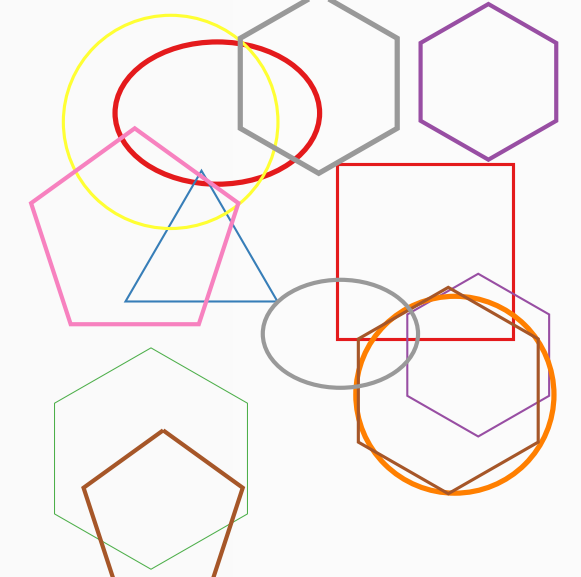[{"shape": "square", "thickness": 1.5, "radius": 0.76, "center": [0.731, 0.564]}, {"shape": "oval", "thickness": 2.5, "radius": 0.88, "center": [0.374, 0.803]}, {"shape": "triangle", "thickness": 1, "radius": 0.75, "center": [0.347, 0.553]}, {"shape": "hexagon", "thickness": 0.5, "radius": 0.96, "center": [0.26, 0.205]}, {"shape": "hexagon", "thickness": 1, "radius": 0.7, "center": [0.823, 0.384]}, {"shape": "hexagon", "thickness": 2, "radius": 0.67, "center": [0.84, 0.857]}, {"shape": "circle", "thickness": 2.5, "radius": 0.85, "center": [0.783, 0.316]}, {"shape": "circle", "thickness": 1.5, "radius": 0.92, "center": [0.294, 0.788]}, {"shape": "hexagon", "thickness": 1.5, "radius": 0.89, "center": [0.771, 0.323]}, {"shape": "pentagon", "thickness": 2, "radius": 0.72, "center": [0.281, 0.11]}, {"shape": "pentagon", "thickness": 2, "radius": 0.94, "center": [0.232, 0.589]}, {"shape": "oval", "thickness": 2, "radius": 0.67, "center": [0.586, 0.421]}, {"shape": "hexagon", "thickness": 2.5, "radius": 0.78, "center": [0.548, 0.855]}]